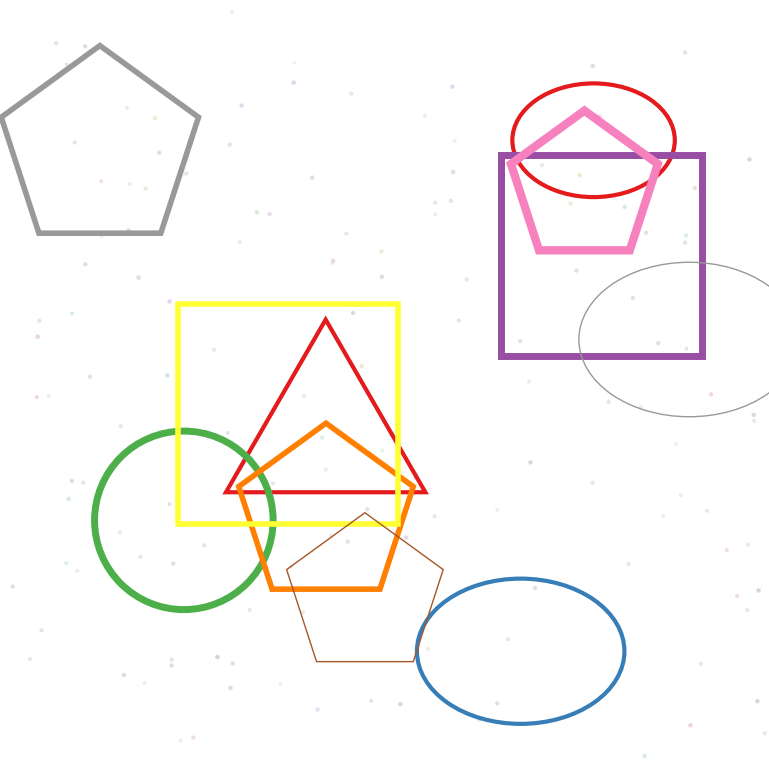[{"shape": "triangle", "thickness": 1.5, "radius": 0.75, "center": [0.423, 0.435]}, {"shape": "oval", "thickness": 1.5, "radius": 0.53, "center": [0.771, 0.818]}, {"shape": "oval", "thickness": 1.5, "radius": 0.67, "center": [0.676, 0.154]}, {"shape": "circle", "thickness": 2.5, "radius": 0.58, "center": [0.239, 0.324]}, {"shape": "square", "thickness": 2.5, "radius": 0.65, "center": [0.782, 0.668]}, {"shape": "pentagon", "thickness": 2, "radius": 0.6, "center": [0.423, 0.331]}, {"shape": "square", "thickness": 2, "radius": 0.71, "center": [0.374, 0.463]}, {"shape": "pentagon", "thickness": 0.5, "radius": 0.53, "center": [0.474, 0.227]}, {"shape": "pentagon", "thickness": 3, "radius": 0.5, "center": [0.759, 0.756]}, {"shape": "pentagon", "thickness": 2, "radius": 0.67, "center": [0.13, 0.806]}, {"shape": "oval", "thickness": 0.5, "radius": 0.72, "center": [0.895, 0.559]}]